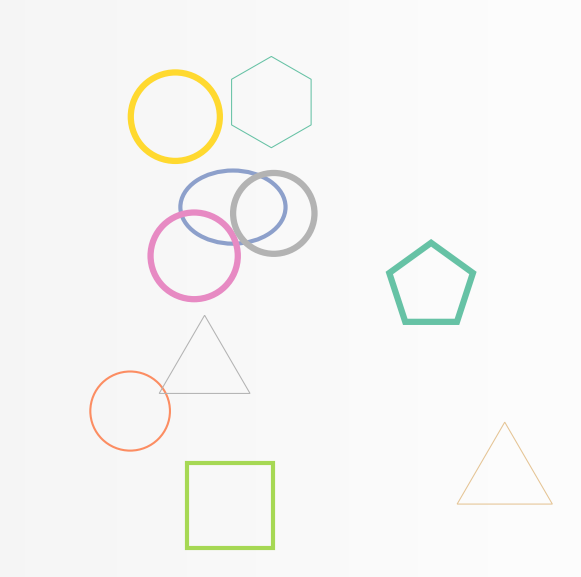[{"shape": "pentagon", "thickness": 3, "radius": 0.38, "center": [0.742, 0.503]}, {"shape": "hexagon", "thickness": 0.5, "radius": 0.39, "center": [0.467, 0.822]}, {"shape": "circle", "thickness": 1, "radius": 0.34, "center": [0.224, 0.287]}, {"shape": "oval", "thickness": 2, "radius": 0.45, "center": [0.401, 0.641]}, {"shape": "circle", "thickness": 3, "radius": 0.38, "center": [0.334, 0.556]}, {"shape": "square", "thickness": 2, "radius": 0.37, "center": [0.395, 0.123]}, {"shape": "circle", "thickness": 3, "radius": 0.38, "center": [0.302, 0.797]}, {"shape": "triangle", "thickness": 0.5, "radius": 0.47, "center": [0.868, 0.174]}, {"shape": "triangle", "thickness": 0.5, "radius": 0.45, "center": [0.352, 0.363]}, {"shape": "circle", "thickness": 3, "radius": 0.35, "center": [0.471, 0.63]}]